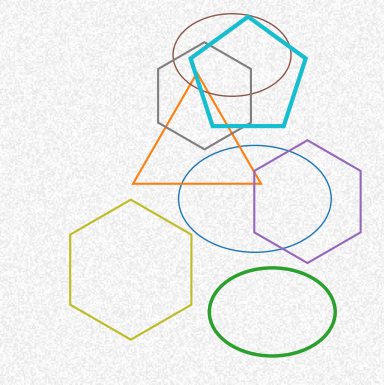[{"shape": "oval", "thickness": 1, "radius": 0.99, "center": [0.662, 0.483]}, {"shape": "triangle", "thickness": 1.5, "radius": 0.96, "center": [0.512, 0.619]}, {"shape": "oval", "thickness": 2.5, "radius": 0.82, "center": [0.707, 0.19]}, {"shape": "hexagon", "thickness": 1.5, "radius": 0.8, "center": [0.799, 0.476]}, {"shape": "oval", "thickness": 1, "radius": 0.77, "center": [0.603, 0.857]}, {"shape": "hexagon", "thickness": 1.5, "radius": 0.7, "center": [0.531, 0.751]}, {"shape": "hexagon", "thickness": 1.5, "radius": 0.91, "center": [0.34, 0.3]}, {"shape": "pentagon", "thickness": 3, "radius": 0.79, "center": [0.645, 0.8]}]